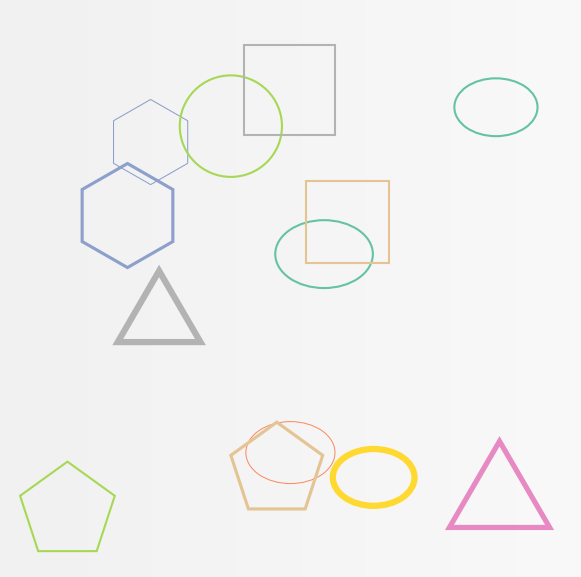[{"shape": "oval", "thickness": 1, "radius": 0.42, "center": [0.558, 0.559]}, {"shape": "oval", "thickness": 1, "radius": 0.36, "center": [0.853, 0.813]}, {"shape": "oval", "thickness": 0.5, "radius": 0.38, "center": [0.5, 0.215]}, {"shape": "hexagon", "thickness": 0.5, "radius": 0.37, "center": [0.259, 0.753]}, {"shape": "hexagon", "thickness": 1.5, "radius": 0.45, "center": [0.219, 0.626]}, {"shape": "triangle", "thickness": 2.5, "radius": 0.5, "center": [0.859, 0.136]}, {"shape": "circle", "thickness": 1, "radius": 0.44, "center": [0.397, 0.781]}, {"shape": "pentagon", "thickness": 1, "radius": 0.43, "center": [0.116, 0.114]}, {"shape": "oval", "thickness": 3, "radius": 0.35, "center": [0.643, 0.172]}, {"shape": "pentagon", "thickness": 1.5, "radius": 0.42, "center": [0.476, 0.185]}, {"shape": "square", "thickness": 1, "radius": 0.36, "center": [0.598, 0.614]}, {"shape": "triangle", "thickness": 3, "radius": 0.41, "center": [0.274, 0.448]}, {"shape": "square", "thickness": 1, "radius": 0.39, "center": [0.498, 0.843]}]